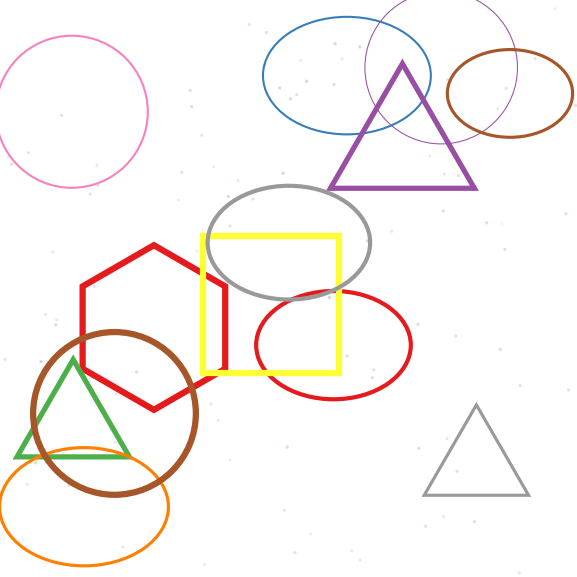[{"shape": "hexagon", "thickness": 3, "radius": 0.71, "center": [0.267, 0.432]}, {"shape": "oval", "thickness": 2, "radius": 0.67, "center": [0.577, 0.401]}, {"shape": "oval", "thickness": 1, "radius": 0.73, "center": [0.601, 0.868]}, {"shape": "triangle", "thickness": 2.5, "radius": 0.56, "center": [0.127, 0.264]}, {"shape": "triangle", "thickness": 2.5, "radius": 0.72, "center": [0.697, 0.745]}, {"shape": "circle", "thickness": 0.5, "radius": 0.66, "center": [0.764, 0.882]}, {"shape": "oval", "thickness": 1.5, "radius": 0.73, "center": [0.145, 0.122]}, {"shape": "square", "thickness": 3, "radius": 0.59, "center": [0.469, 0.472]}, {"shape": "circle", "thickness": 3, "radius": 0.7, "center": [0.198, 0.283]}, {"shape": "oval", "thickness": 1.5, "radius": 0.54, "center": [0.883, 0.837]}, {"shape": "circle", "thickness": 1, "radius": 0.66, "center": [0.124, 0.806]}, {"shape": "triangle", "thickness": 1.5, "radius": 0.52, "center": [0.825, 0.194]}, {"shape": "oval", "thickness": 2, "radius": 0.7, "center": [0.5, 0.579]}]